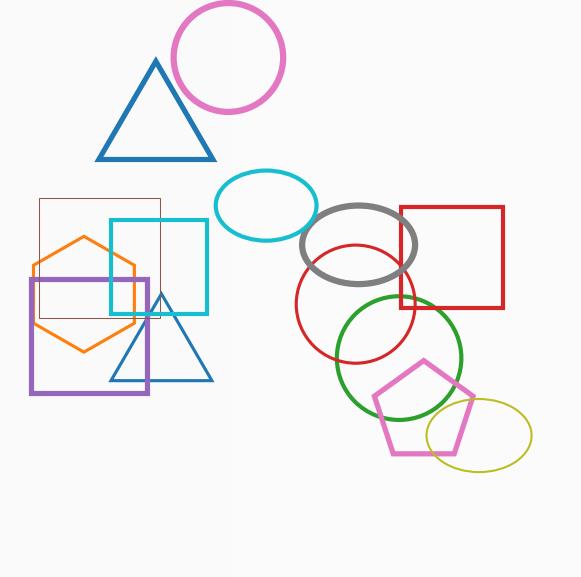[{"shape": "triangle", "thickness": 1.5, "radius": 0.5, "center": [0.278, 0.39]}, {"shape": "triangle", "thickness": 2.5, "radius": 0.57, "center": [0.268, 0.78]}, {"shape": "hexagon", "thickness": 1.5, "radius": 0.5, "center": [0.144, 0.49]}, {"shape": "circle", "thickness": 2, "radius": 0.54, "center": [0.687, 0.379]}, {"shape": "square", "thickness": 2, "radius": 0.44, "center": [0.778, 0.553]}, {"shape": "circle", "thickness": 1.5, "radius": 0.51, "center": [0.612, 0.472]}, {"shape": "square", "thickness": 2.5, "radius": 0.5, "center": [0.153, 0.417]}, {"shape": "square", "thickness": 0.5, "radius": 0.52, "center": [0.171, 0.552]}, {"shape": "circle", "thickness": 3, "radius": 0.47, "center": [0.393, 0.9]}, {"shape": "pentagon", "thickness": 2.5, "radius": 0.45, "center": [0.729, 0.286]}, {"shape": "oval", "thickness": 3, "radius": 0.49, "center": [0.617, 0.575]}, {"shape": "oval", "thickness": 1, "radius": 0.45, "center": [0.824, 0.245]}, {"shape": "oval", "thickness": 2, "radius": 0.43, "center": [0.458, 0.643]}, {"shape": "square", "thickness": 2, "radius": 0.41, "center": [0.273, 0.537]}]